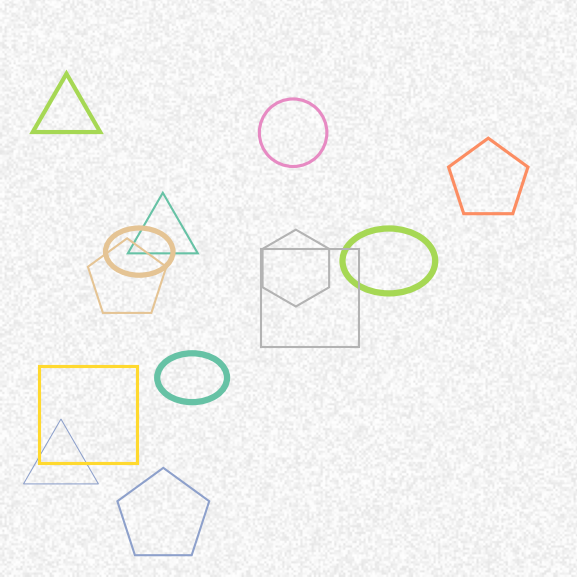[{"shape": "oval", "thickness": 3, "radius": 0.3, "center": [0.333, 0.345]}, {"shape": "triangle", "thickness": 1, "radius": 0.35, "center": [0.282, 0.595]}, {"shape": "pentagon", "thickness": 1.5, "radius": 0.36, "center": [0.845, 0.688]}, {"shape": "triangle", "thickness": 0.5, "radius": 0.37, "center": [0.106, 0.199]}, {"shape": "pentagon", "thickness": 1, "radius": 0.42, "center": [0.283, 0.105]}, {"shape": "circle", "thickness": 1.5, "radius": 0.29, "center": [0.508, 0.769]}, {"shape": "oval", "thickness": 3, "radius": 0.4, "center": [0.673, 0.547]}, {"shape": "triangle", "thickness": 2, "radius": 0.34, "center": [0.115, 0.804]}, {"shape": "square", "thickness": 1.5, "radius": 0.42, "center": [0.152, 0.282]}, {"shape": "pentagon", "thickness": 1, "radius": 0.36, "center": [0.22, 0.515]}, {"shape": "oval", "thickness": 2.5, "radius": 0.29, "center": [0.241, 0.563]}, {"shape": "square", "thickness": 1, "radius": 0.43, "center": [0.536, 0.483]}, {"shape": "hexagon", "thickness": 1, "radius": 0.33, "center": [0.512, 0.535]}]